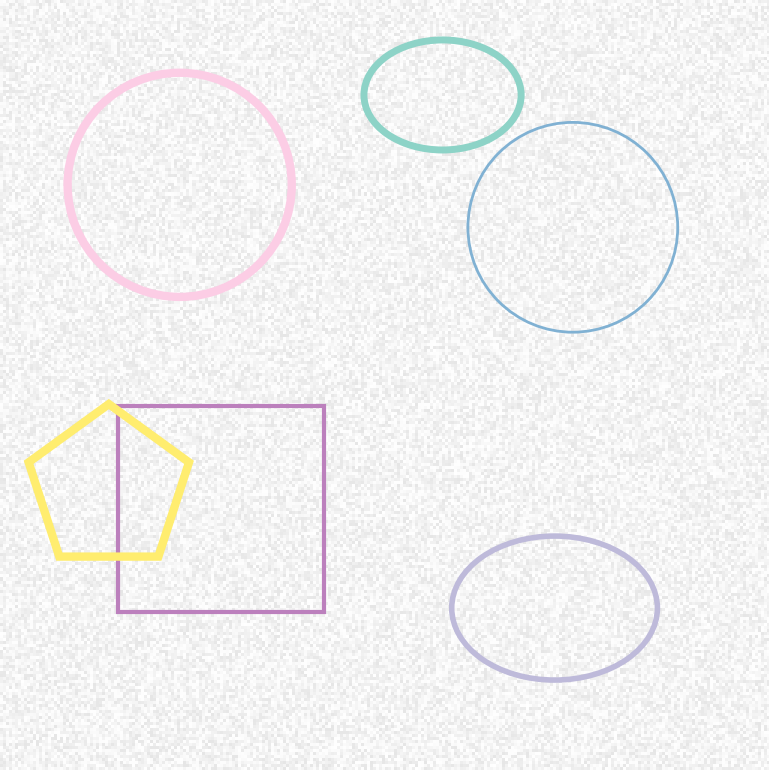[{"shape": "oval", "thickness": 2.5, "radius": 0.51, "center": [0.575, 0.877]}, {"shape": "oval", "thickness": 2, "radius": 0.67, "center": [0.72, 0.21]}, {"shape": "circle", "thickness": 1, "radius": 0.68, "center": [0.744, 0.705]}, {"shape": "circle", "thickness": 3, "radius": 0.73, "center": [0.233, 0.76]}, {"shape": "square", "thickness": 1.5, "radius": 0.67, "center": [0.287, 0.339]}, {"shape": "pentagon", "thickness": 3, "radius": 0.55, "center": [0.141, 0.366]}]